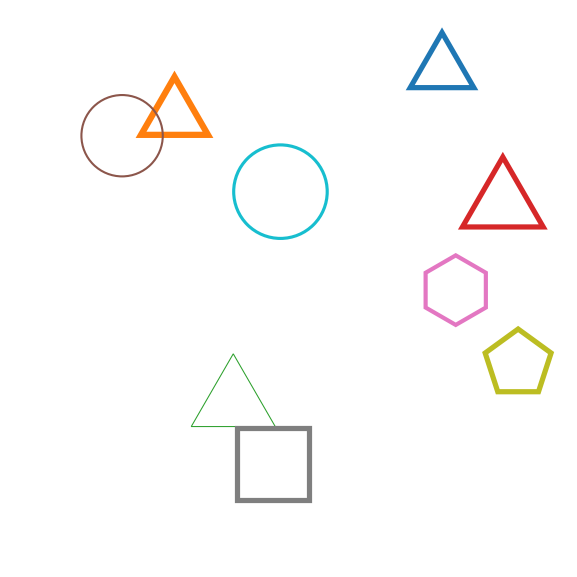[{"shape": "triangle", "thickness": 2.5, "radius": 0.32, "center": [0.765, 0.879]}, {"shape": "triangle", "thickness": 3, "radius": 0.33, "center": [0.302, 0.799]}, {"shape": "triangle", "thickness": 0.5, "radius": 0.42, "center": [0.404, 0.302]}, {"shape": "triangle", "thickness": 2.5, "radius": 0.4, "center": [0.871, 0.646]}, {"shape": "circle", "thickness": 1, "radius": 0.35, "center": [0.211, 0.764]}, {"shape": "hexagon", "thickness": 2, "radius": 0.3, "center": [0.789, 0.497]}, {"shape": "square", "thickness": 2.5, "radius": 0.31, "center": [0.473, 0.196]}, {"shape": "pentagon", "thickness": 2.5, "radius": 0.3, "center": [0.897, 0.369]}, {"shape": "circle", "thickness": 1.5, "radius": 0.4, "center": [0.486, 0.667]}]